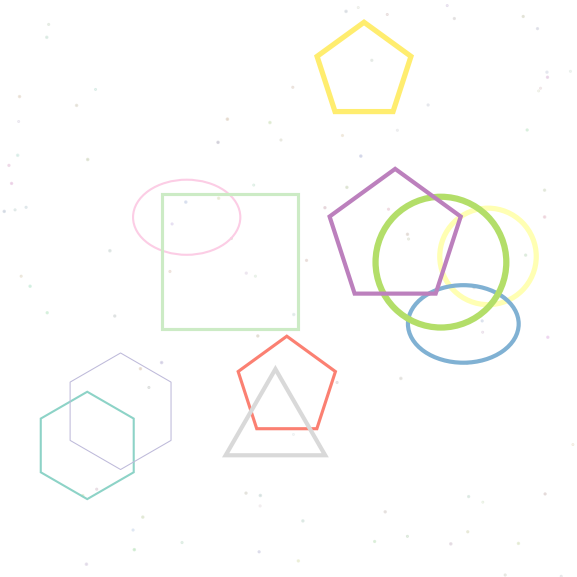[{"shape": "hexagon", "thickness": 1, "radius": 0.46, "center": [0.151, 0.228]}, {"shape": "circle", "thickness": 2.5, "radius": 0.42, "center": [0.845, 0.555]}, {"shape": "hexagon", "thickness": 0.5, "radius": 0.5, "center": [0.209, 0.287]}, {"shape": "pentagon", "thickness": 1.5, "radius": 0.44, "center": [0.497, 0.328]}, {"shape": "oval", "thickness": 2, "radius": 0.48, "center": [0.802, 0.438]}, {"shape": "circle", "thickness": 3, "radius": 0.57, "center": [0.764, 0.545]}, {"shape": "oval", "thickness": 1, "radius": 0.46, "center": [0.323, 0.623]}, {"shape": "triangle", "thickness": 2, "radius": 0.5, "center": [0.477, 0.261]}, {"shape": "pentagon", "thickness": 2, "radius": 0.6, "center": [0.684, 0.587]}, {"shape": "square", "thickness": 1.5, "radius": 0.59, "center": [0.398, 0.546]}, {"shape": "pentagon", "thickness": 2.5, "radius": 0.43, "center": [0.63, 0.875]}]